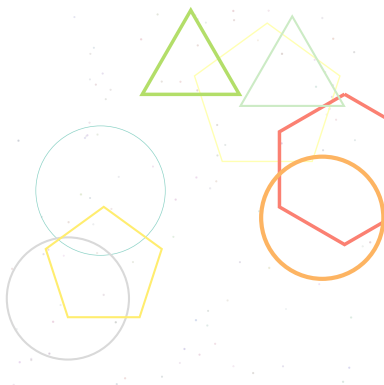[{"shape": "circle", "thickness": 0.5, "radius": 0.84, "center": [0.261, 0.505]}, {"shape": "pentagon", "thickness": 1, "radius": 0.99, "center": [0.694, 0.741]}, {"shape": "hexagon", "thickness": 2.5, "radius": 0.98, "center": [0.895, 0.56]}, {"shape": "circle", "thickness": 3, "radius": 0.79, "center": [0.837, 0.434]}, {"shape": "triangle", "thickness": 2.5, "radius": 0.73, "center": [0.496, 0.828]}, {"shape": "circle", "thickness": 1.5, "radius": 0.79, "center": [0.176, 0.225]}, {"shape": "triangle", "thickness": 1.5, "radius": 0.78, "center": [0.759, 0.802]}, {"shape": "pentagon", "thickness": 1.5, "radius": 0.79, "center": [0.269, 0.304]}]